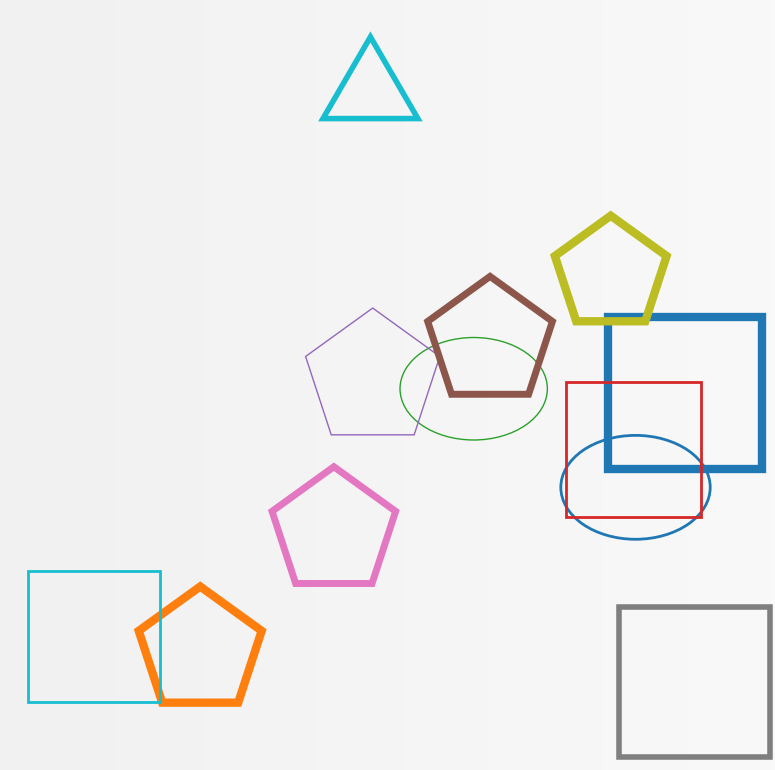[{"shape": "square", "thickness": 3, "radius": 0.49, "center": [0.884, 0.49]}, {"shape": "oval", "thickness": 1, "radius": 0.48, "center": [0.82, 0.367]}, {"shape": "pentagon", "thickness": 3, "radius": 0.42, "center": [0.258, 0.155]}, {"shape": "oval", "thickness": 0.5, "radius": 0.48, "center": [0.611, 0.495]}, {"shape": "square", "thickness": 1, "radius": 0.44, "center": [0.818, 0.416]}, {"shape": "pentagon", "thickness": 0.5, "radius": 0.46, "center": [0.481, 0.509]}, {"shape": "pentagon", "thickness": 2.5, "radius": 0.42, "center": [0.632, 0.556]}, {"shape": "pentagon", "thickness": 2.5, "radius": 0.42, "center": [0.431, 0.31]}, {"shape": "square", "thickness": 2, "radius": 0.49, "center": [0.896, 0.114]}, {"shape": "pentagon", "thickness": 3, "radius": 0.38, "center": [0.788, 0.644]}, {"shape": "square", "thickness": 1, "radius": 0.43, "center": [0.122, 0.173]}, {"shape": "triangle", "thickness": 2, "radius": 0.35, "center": [0.478, 0.881]}]